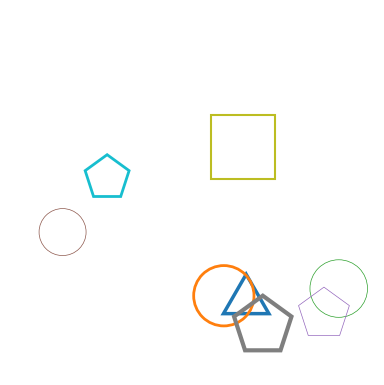[{"shape": "triangle", "thickness": 2.5, "radius": 0.34, "center": [0.639, 0.219]}, {"shape": "circle", "thickness": 2, "radius": 0.39, "center": [0.581, 0.232]}, {"shape": "circle", "thickness": 0.5, "radius": 0.37, "center": [0.88, 0.251]}, {"shape": "pentagon", "thickness": 0.5, "radius": 0.35, "center": [0.841, 0.185]}, {"shape": "circle", "thickness": 0.5, "radius": 0.31, "center": [0.163, 0.397]}, {"shape": "pentagon", "thickness": 3, "radius": 0.39, "center": [0.683, 0.154]}, {"shape": "square", "thickness": 1.5, "radius": 0.42, "center": [0.632, 0.618]}, {"shape": "pentagon", "thickness": 2, "radius": 0.3, "center": [0.278, 0.538]}]